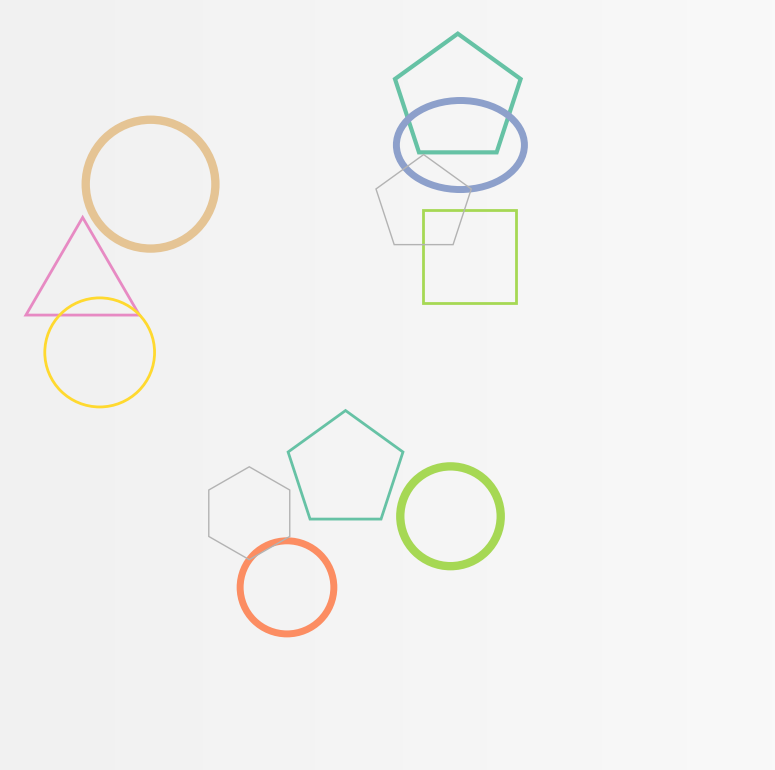[{"shape": "pentagon", "thickness": 1, "radius": 0.39, "center": [0.446, 0.389]}, {"shape": "pentagon", "thickness": 1.5, "radius": 0.43, "center": [0.591, 0.871]}, {"shape": "circle", "thickness": 2.5, "radius": 0.3, "center": [0.37, 0.237]}, {"shape": "oval", "thickness": 2.5, "radius": 0.41, "center": [0.594, 0.812]}, {"shape": "triangle", "thickness": 1, "radius": 0.42, "center": [0.107, 0.633]}, {"shape": "circle", "thickness": 3, "radius": 0.32, "center": [0.581, 0.33]}, {"shape": "square", "thickness": 1, "radius": 0.3, "center": [0.606, 0.667]}, {"shape": "circle", "thickness": 1, "radius": 0.35, "center": [0.129, 0.542]}, {"shape": "circle", "thickness": 3, "radius": 0.42, "center": [0.194, 0.761]}, {"shape": "hexagon", "thickness": 0.5, "radius": 0.3, "center": [0.322, 0.333]}, {"shape": "pentagon", "thickness": 0.5, "radius": 0.32, "center": [0.547, 0.735]}]